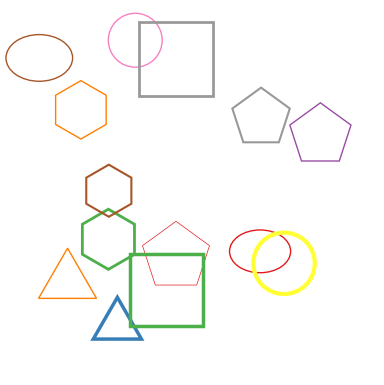[{"shape": "pentagon", "thickness": 0.5, "radius": 0.46, "center": [0.457, 0.334]}, {"shape": "oval", "thickness": 1, "radius": 0.4, "center": [0.676, 0.347]}, {"shape": "triangle", "thickness": 2.5, "radius": 0.36, "center": [0.305, 0.155]}, {"shape": "square", "thickness": 2.5, "radius": 0.47, "center": [0.433, 0.247]}, {"shape": "hexagon", "thickness": 2, "radius": 0.39, "center": [0.282, 0.378]}, {"shape": "pentagon", "thickness": 1, "radius": 0.42, "center": [0.832, 0.649]}, {"shape": "triangle", "thickness": 1, "radius": 0.43, "center": [0.175, 0.268]}, {"shape": "hexagon", "thickness": 1, "radius": 0.38, "center": [0.21, 0.715]}, {"shape": "circle", "thickness": 3, "radius": 0.4, "center": [0.738, 0.316]}, {"shape": "oval", "thickness": 1, "radius": 0.43, "center": [0.102, 0.85]}, {"shape": "hexagon", "thickness": 1.5, "radius": 0.34, "center": [0.283, 0.505]}, {"shape": "circle", "thickness": 1, "radius": 0.35, "center": [0.351, 0.896]}, {"shape": "square", "thickness": 2, "radius": 0.48, "center": [0.458, 0.847]}, {"shape": "pentagon", "thickness": 1.5, "radius": 0.39, "center": [0.678, 0.694]}]